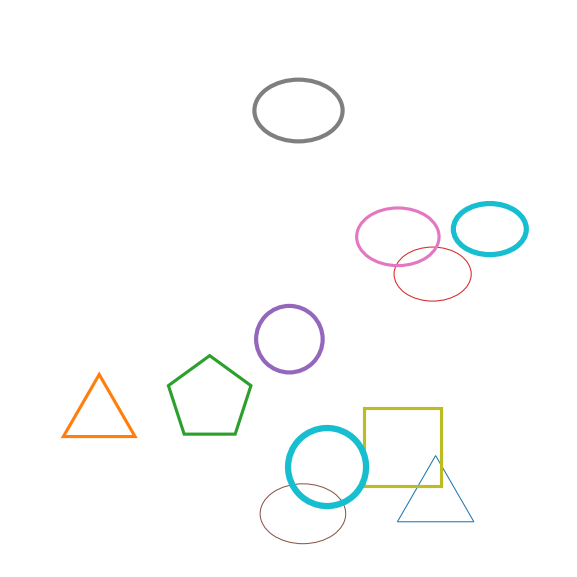[{"shape": "triangle", "thickness": 0.5, "radius": 0.38, "center": [0.754, 0.134]}, {"shape": "triangle", "thickness": 1.5, "radius": 0.36, "center": [0.172, 0.279]}, {"shape": "pentagon", "thickness": 1.5, "radius": 0.38, "center": [0.363, 0.308]}, {"shape": "oval", "thickness": 0.5, "radius": 0.33, "center": [0.749, 0.525]}, {"shape": "circle", "thickness": 2, "radius": 0.29, "center": [0.501, 0.412]}, {"shape": "oval", "thickness": 0.5, "radius": 0.37, "center": [0.525, 0.11]}, {"shape": "oval", "thickness": 1.5, "radius": 0.36, "center": [0.689, 0.589]}, {"shape": "oval", "thickness": 2, "radius": 0.38, "center": [0.517, 0.808]}, {"shape": "square", "thickness": 1.5, "radius": 0.34, "center": [0.697, 0.226]}, {"shape": "circle", "thickness": 3, "radius": 0.34, "center": [0.566, 0.19]}, {"shape": "oval", "thickness": 2.5, "radius": 0.32, "center": [0.848, 0.602]}]